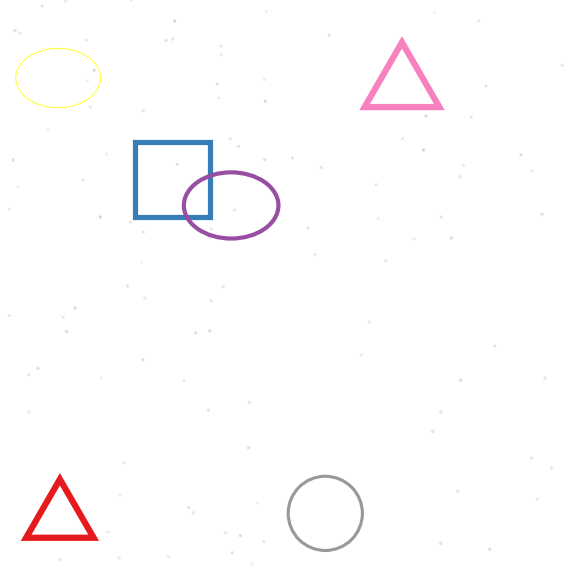[{"shape": "triangle", "thickness": 3, "radius": 0.34, "center": [0.104, 0.102]}, {"shape": "square", "thickness": 2.5, "radius": 0.32, "center": [0.299, 0.688]}, {"shape": "oval", "thickness": 2, "radius": 0.41, "center": [0.4, 0.643]}, {"shape": "oval", "thickness": 0.5, "radius": 0.37, "center": [0.101, 0.864]}, {"shape": "triangle", "thickness": 3, "radius": 0.37, "center": [0.696, 0.851]}, {"shape": "circle", "thickness": 1.5, "radius": 0.32, "center": [0.563, 0.11]}]